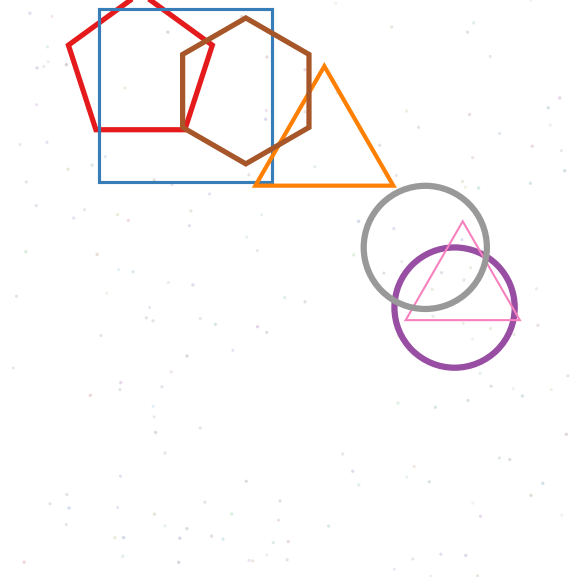[{"shape": "pentagon", "thickness": 2.5, "radius": 0.65, "center": [0.243, 0.88]}, {"shape": "square", "thickness": 1.5, "radius": 0.75, "center": [0.322, 0.833]}, {"shape": "circle", "thickness": 3, "radius": 0.52, "center": [0.787, 0.467]}, {"shape": "triangle", "thickness": 2, "radius": 0.69, "center": [0.562, 0.747]}, {"shape": "hexagon", "thickness": 2.5, "radius": 0.63, "center": [0.426, 0.842]}, {"shape": "triangle", "thickness": 1, "radius": 0.57, "center": [0.801, 0.502]}, {"shape": "circle", "thickness": 3, "radius": 0.53, "center": [0.736, 0.571]}]